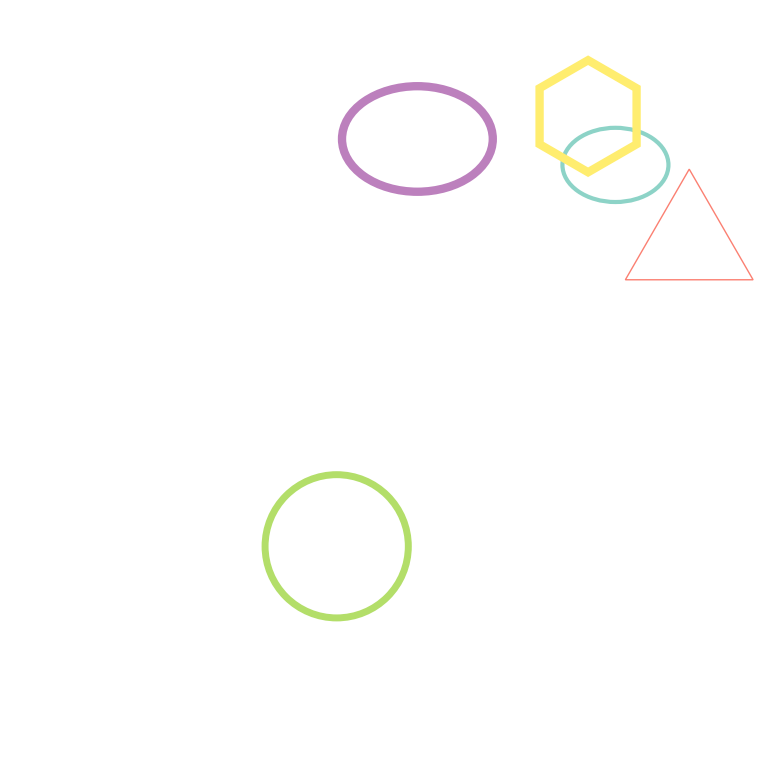[{"shape": "oval", "thickness": 1.5, "radius": 0.34, "center": [0.799, 0.786]}, {"shape": "triangle", "thickness": 0.5, "radius": 0.48, "center": [0.895, 0.685]}, {"shape": "circle", "thickness": 2.5, "radius": 0.47, "center": [0.437, 0.291]}, {"shape": "oval", "thickness": 3, "radius": 0.49, "center": [0.542, 0.82]}, {"shape": "hexagon", "thickness": 3, "radius": 0.36, "center": [0.764, 0.849]}]